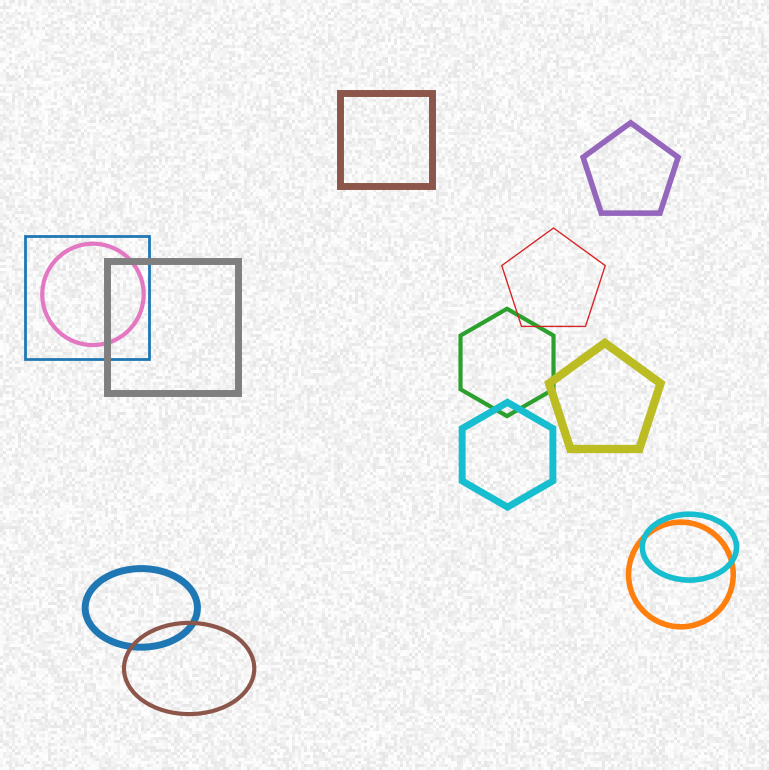[{"shape": "square", "thickness": 1, "radius": 0.4, "center": [0.113, 0.614]}, {"shape": "oval", "thickness": 2.5, "radius": 0.36, "center": [0.183, 0.211]}, {"shape": "circle", "thickness": 2, "radius": 0.34, "center": [0.884, 0.254]}, {"shape": "hexagon", "thickness": 1.5, "radius": 0.35, "center": [0.658, 0.529]}, {"shape": "pentagon", "thickness": 0.5, "radius": 0.35, "center": [0.719, 0.633]}, {"shape": "pentagon", "thickness": 2, "radius": 0.32, "center": [0.819, 0.776]}, {"shape": "oval", "thickness": 1.5, "radius": 0.42, "center": [0.246, 0.132]}, {"shape": "square", "thickness": 2.5, "radius": 0.3, "center": [0.501, 0.819]}, {"shape": "circle", "thickness": 1.5, "radius": 0.33, "center": [0.121, 0.618]}, {"shape": "square", "thickness": 2.5, "radius": 0.43, "center": [0.224, 0.576]}, {"shape": "pentagon", "thickness": 3, "radius": 0.38, "center": [0.785, 0.478]}, {"shape": "oval", "thickness": 2, "radius": 0.31, "center": [0.895, 0.289]}, {"shape": "hexagon", "thickness": 2.5, "radius": 0.34, "center": [0.659, 0.409]}]